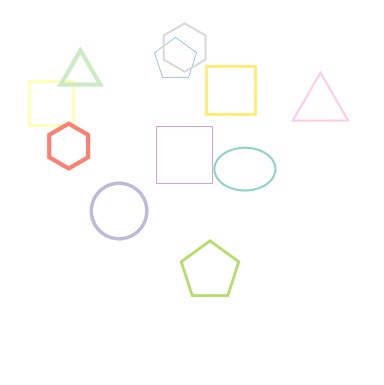[{"shape": "oval", "thickness": 1.5, "radius": 0.4, "center": [0.636, 0.561]}, {"shape": "square", "thickness": 2, "radius": 0.29, "center": [0.131, 0.732]}, {"shape": "circle", "thickness": 2.5, "radius": 0.36, "center": [0.309, 0.452]}, {"shape": "hexagon", "thickness": 3, "radius": 0.29, "center": [0.178, 0.621]}, {"shape": "pentagon", "thickness": 0.5, "radius": 0.29, "center": [0.456, 0.846]}, {"shape": "pentagon", "thickness": 2, "radius": 0.39, "center": [0.546, 0.296]}, {"shape": "triangle", "thickness": 1.5, "radius": 0.41, "center": [0.832, 0.728]}, {"shape": "hexagon", "thickness": 1.5, "radius": 0.31, "center": [0.48, 0.876]}, {"shape": "square", "thickness": 0.5, "radius": 0.37, "center": [0.478, 0.599]}, {"shape": "triangle", "thickness": 3, "radius": 0.3, "center": [0.209, 0.81]}, {"shape": "square", "thickness": 2, "radius": 0.31, "center": [0.598, 0.767]}]